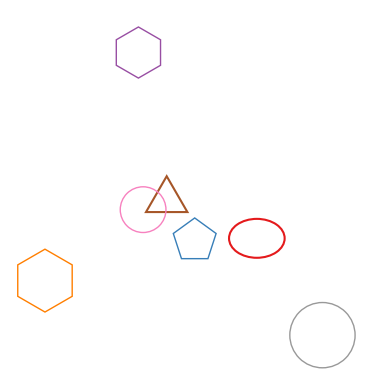[{"shape": "oval", "thickness": 1.5, "radius": 0.36, "center": [0.667, 0.381]}, {"shape": "pentagon", "thickness": 1, "radius": 0.29, "center": [0.506, 0.375]}, {"shape": "hexagon", "thickness": 1, "radius": 0.33, "center": [0.36, 0.864]}, {"shape": "hexagon", "thickness": 1, "radius": 0.41, "center": [0.117, 0.271]}, {"shape": "triangle", "thickness": 1.5, "radius": 0.31, "center": [0.433, 0.48]}, {"shape": "circle", "thickness": 1, "radius": 0.3, "center": [0.372, 0.455]}, {"shape": "circle", "thickness": 1, "radius": 0.42, "center": [0.838, 0.129]}]